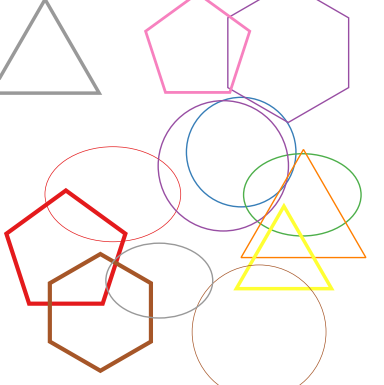[{"shape": "pentagon", "thickness": 3, "radius": 0.81, "center": [0.171, 0.343]}, {"shape": "oval", "thickness": 0.5, "radius": 0.88, "center": [0.293, 0.495]}, {"shape": "circle", "thickness": 1, "radius": 0.71, "center": [0.626, 0.605]}, {"shape": "oval", "thickness": 1, "radius": 0.76, "center": [0.785, 0.494]}, {"shape": "circle", "thickness": 1, "radius": 0.85, "center": [0.58, 0.569]}, {"shape": "hexagon", "thickness": 1, "radius": 0.91, "center": [0.749, 0.863]}, {"shape": "triangle", "thickness": 1, "radius": 0.94, "center": [0.788, 0.425]}, {"shape": "triangle", "thickness": 2.5, "radius": 0.71, "center": [0.737, 0.322]}, {"shape": "circle", "thickness": 0.5, "radius": 0.87, "center": [0.673, 0.138]}, {"shape": "hexagon", "thickness": 3, "radius": 0.76, "center": [0.261, 0.189]}, {"shape": "pentagon", "thickness": 2, "radius": 0.71, "center": [0.513, 0.875]}, {"shape": "oval", "thickness": 1, "radius": 0.69, "center": [0.414, 0.271]}, {"shape": "triangle", "thickness": 2.5, "radius": 0.81, "center": [0.117, 0.839]}]